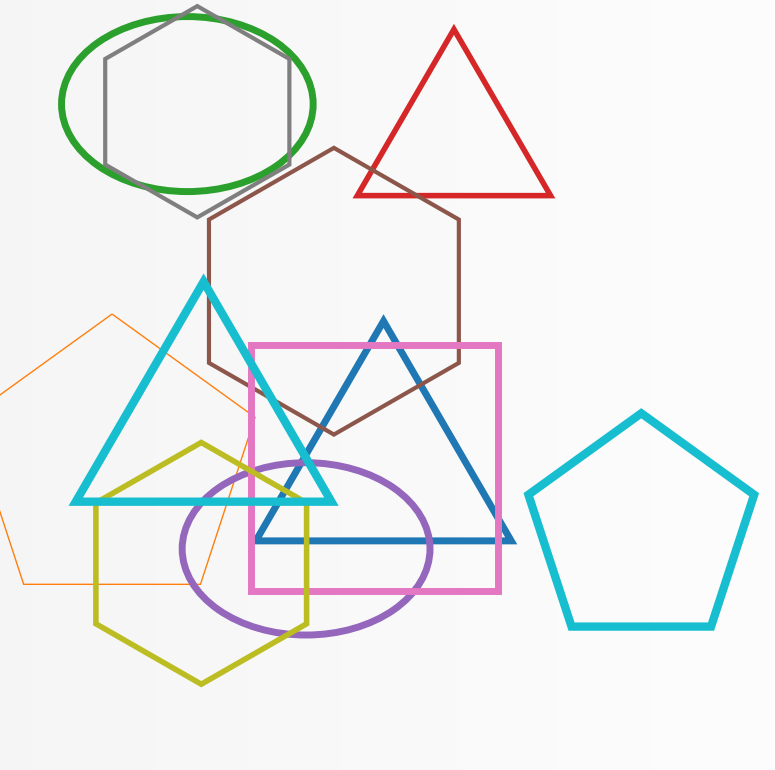[{"shape": "triangle", "thickness": 2.5, "radius": 0.95, "center": [0.495, 0.393]}, {"shape": "pentagon", "thickness": 0.5, "radius": 0.97, "center": [0.145, 0.398]}, {"shape": "oval", "thickness": 2.5, "radius": 0.81, "center": [0.242, 0.865]}, {"shape": "triangle", "thickness": 2, "radius": 0.72, "center": [0.586, 0.818]}, {"shape": "oval", "thickness": 2.5, "radius": 0.8, "center": [0.395, 0.287]}, {"shape": "hexagon", "thickness": 1.5, "radius": 0.93, "center": [0.431, 0.622]}, {"shape": "square", "thickness": 2.5, "radius": 0.8, "center": [0.483, 0.393]}, {"shape": "hexagon", "thickness": 1.5, "radius": 0.69, "center": [0.255, 0.855]}, {"shape": "hexagon", "thickness": 2, "radius": 0.78, "center": [0.26, 0.268]}, {"shape": "pentagon", "thickness": 3, "radius": 0.77, "center": [0.827, 0.31]}, {"shape": "triangle", "thickness": 3, "radius": 0.95, "center": [0.263, 0.444]}]